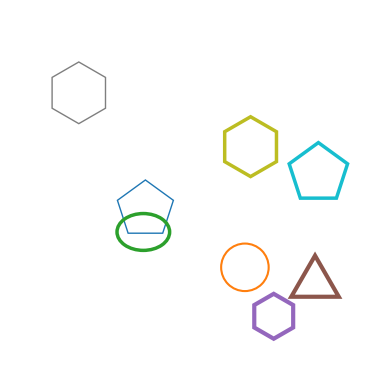[{"shape": "pentagon", "thickness": 1, "radius": 0.38, "center": [0.378, 0.456]}, {"shape": "circle", "thickness": 1.5, "radius": 0.31, "center": [0.636, 0.306]}, {"shape": "oval", "thickness": 2.5, "radius": 0.34, "center": [0.372, 0.397]}, {"shape": "hexagon", "thickness": 3, "radius": 0.29, "center": [0.711, 0.178]}, {"shape": "triangle", "thickness": 3, "radius": 0.36, "center": [0.818, 0.265]}, {"shape": "hexagon", "thickness": 1, "radius": 0.4, "center": [0.205, 0.759]}, {"shape": "hexagon", "thickness": 2.5, "radius": 0.39, "center": [0.651, 0.619]}, {"shape": "pentagon", "thickness": 2.5, "radius": 0.4, "center": [0.827, 0.55]}]